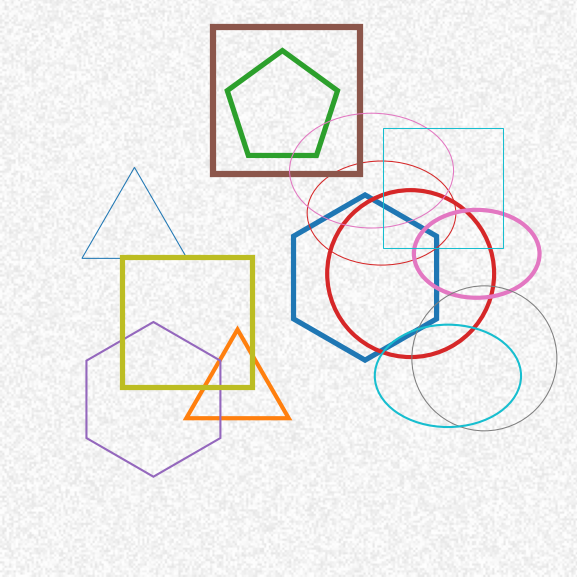[{"shape": "hexagon", "thickness": 2.5, "radius": 0.72, "center": [0.632, 0.519]}, {"shape": "triangle", "thickness": 0.5, "radius": 0.53, "center": [0.233, 0.604]}, {"shape": "triangle", "thickness": 2, "radius": 0.51, "center": [0.411, 0.326]}, {"shape": "pentagon", "thickness": 2.5, "radius": 0.5, "center": [0.489, 0.811]}, {"shape": "oval", "thickness": 0.5, "radius": 0.64, "center": [0.661, 0.63]}, {"shape": "circle", "thickness": 2, "radius": 0.72, "center": [0.711, 0.525]}, {"shape": "hexagon", "thickness": 1, "radius": 0.67, "center": [0.266, 0.308]}, {"shape": "square", "thickness": 3, "radius": 0.63, "center": [0.496, 0.825]}, {"shape": "oval", "thickness": 2, "radius": 0.54, "center": [0.825, 0.56]}, {"shape": "oval", "thickness": 0.5, "radius": 0.71, "center": [0.643, 0.704]}, {"shape": "circle", "thickness": 0.5, "radius": 0.63, "center": [0.839, 0.379]}, {"shape": "square", "thickness": 2.5, "radius": 0.56, "center": [0.323, 0.441]}, {"shape": "square", "thickness": 0.5, "radius": 0.52, "center": [0.767, 0.673]}, {"shape": "oval", "thickness": 1, "radius": 0.63, "center": [0.776, 0.348]}]